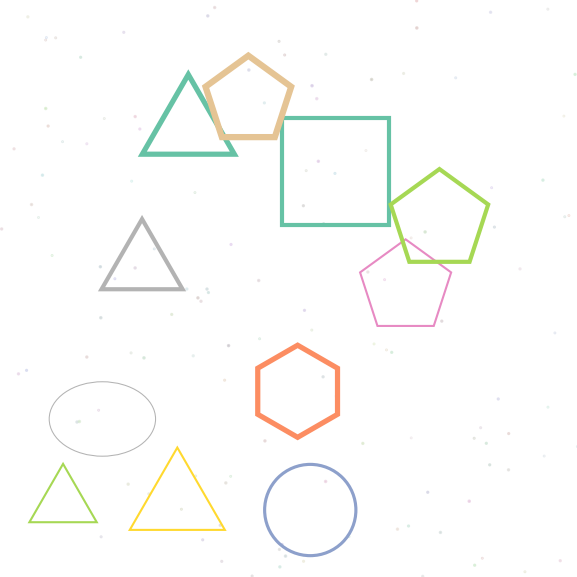[{"shape": "triangle", "thickness": 2.5, "radius": 0.46, "center": [0.326, 0.778]}, {"shape": "square", "thickness": 2, "radius": 0.46, "center": [0.58, 0.702]}, {"shape": "hexagon", "thickness": 2.5, "radius": 0.4, "center": [0.515, 0.322]}, {"shape": "circle", "thickness": 1.5, "radius": 0.4, "center": [0.537, 0.116]}, {"shape": "pentagon", "thickness": 1, "radius": 0.41, "center": [0.702, 0.502]}, {"shape": "triangle", "thickness": 1, "radius": 0.34, "center": [0.109, 0.129]}, {"shape": "pentagon", "thickness": 2, "radius": 0.44, "center": [0.761, 0.618]}, {"shape": "triangle", "thickness": 1, "radius": 0.48, "center": [0.307, 0.129]}, {"shape": "pentagon", "thickness": 3, "radius": 0.39, "center": [0.43, 0.825]}, {"shape": "triangle", "thickness": 2, "radius": 0.41, "center": [0.246, 0.539]}, {"shape": "oval", "thickness": 0.5, "radius": 0.46, "center": [0.177, 0.274]}]